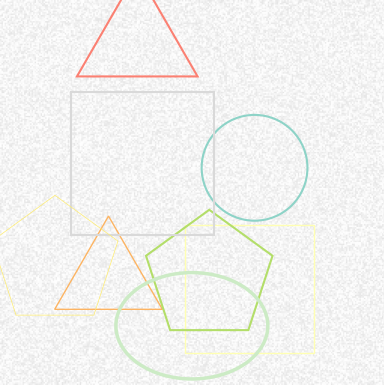[{"shape": "circle", "thickness": 1.5, "radius": 0.69, "center": [0.661, 0.564]}, {"shape": "square", "thickness": 1, "radius": 0.83, "center": [0.648, 0.25]}, {"shape": "triangle", "thickness": 1.5, "radius": 0.9, "center": [0.357, 0.892]}, {"shape": "triangle", "thickness": 1, "radius": 0.81, "center": [0.282, 0.277]}, {"shape": "pentagon", "thickness": 1.5, "radius": 0.86, "center": [0.544, 0.282]}, {"shape": "square", "thickness": 1.5, "radius": 0.93, "center": [0.37, 0.575]}, {"shape": "oval", "thickness": 2.5, "radius": 0.99, "center": [0.498, 0.154]}, {"shape": "pentagon", "thickness": 0.5, "radius": 0.86, "center": [0.143, 0.321]}]